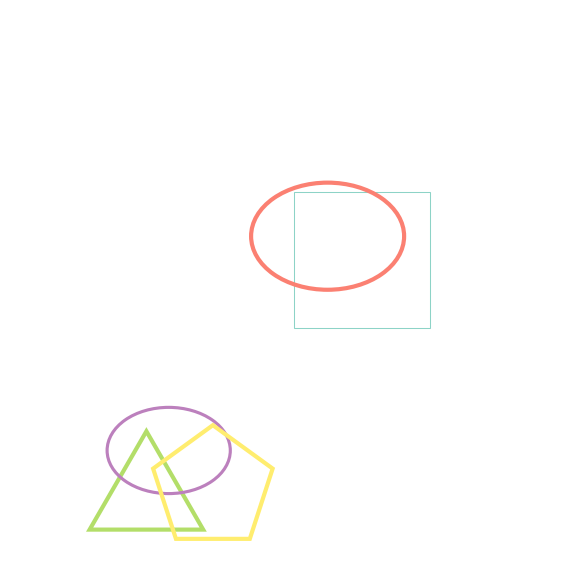[{"shape": "square", "thickness": 0.5, "radius": 0.59, "center": [0.627, 0.549]}, {"shape": "oval", "thickness": 2, "radius": 0.66, "center": [0.567, 0.59]}, {"shape": "triangle", "thickness": 2, "radius": 0.57, "center": [0.254, 0.139]}, {"shape": "oval", "thickness": 1.5, "radius": 0.53, "center": [0.292, 0.219]}, {"shape": "pentagon", "thickness": 2, "radius": 0.54, "center": [0.369, 0.154]}]